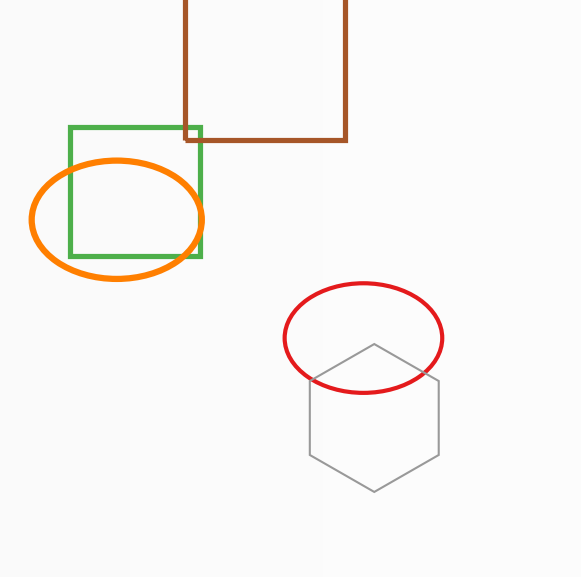[{"shape": "oval", "thickness": 2, "radius": 0.68, "center": [0.625, 0.414]}, {"shape": "square", "thickness": 2.5, "radius": 0.56, "center": [0.232, 0.667]}, {"shape": "oval", "thickness": 3, "radius": 0.73, "center": [0.201, 0.619]}, {"shape": "square", "thickness": 2.5, "radius": 0.69, "center": [0.455, 0.894]}, {"shape": "hexagon", "thickness": 1, "radius": 0.64, "center": [0.644, 0.275]}]